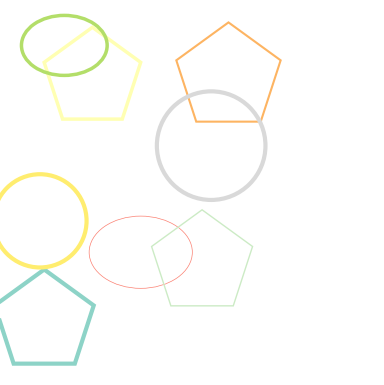[{"shape": "pentagon", "thickness": 3, "radius": 0.68, "center": [0.115, 0.165]}, {"shape": "pentagon", "thickness": 2.5, "radius": 0.66, "center": [0.24, 0.797]}, {"shape": "oval", "thickness": 0.5, "radius": 0.67, "center": [0.366, 0.345]}, {"shape": "pentagon", "thickness": 1.5, "radius": 0.71, "center": [0.593, 0.799]}, {"shape": "oval", "thickness": 2.5, "radius": 0.56, "center": [0.167, 0.882]}, {"shape": "circle", "thickness": 3, "radius": 0.71, "center": [0.548, 0.622]}, {"shape": "pentagon", "thickness": 1, "radius": 0.69, "center": [0.525, 0.317]}, {"shape": "circle", "thickness": 3, "radius": 0.61, "center": [0.104, 0.426]}]